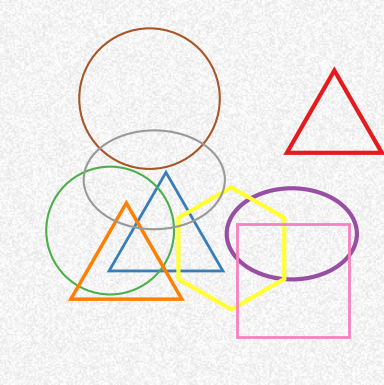[{"shape": "triangle", "thickness": 3, "radius": 0.71, "center": [0.868, 0.674]}, {"shape": "triangle", "thickness": 2, "radius": 0.85, "center": [0.431, 0.382]}, {"shape": "circle", "thickness": 1.5, "radius": 0.83, "center": [0.286, 0.401]}, {"shape": "oval", "thickness": 3, "radius": 0.85, "center": [0.758, 0.393]}, {"shape": "triangle", "thickness": 2.5, "radius": 0.83, "center": [0.328, 0.306]}, {"shape": "hexagon", "thickness": 3, "radius": 0.79, "center": [0.601, 0.355]}, {"shape": "circle", "thickness": 1.5, "radius": 0.91, "center": [0.388, 0.744]}, {"shape": "square", "thickness": 2, "radius": 0.73, "center": [0.761, 0.272]}, {"shape": "oval", "thickness": 1.5, "radius": 0.92, "center": [0.401, 0.533]}]